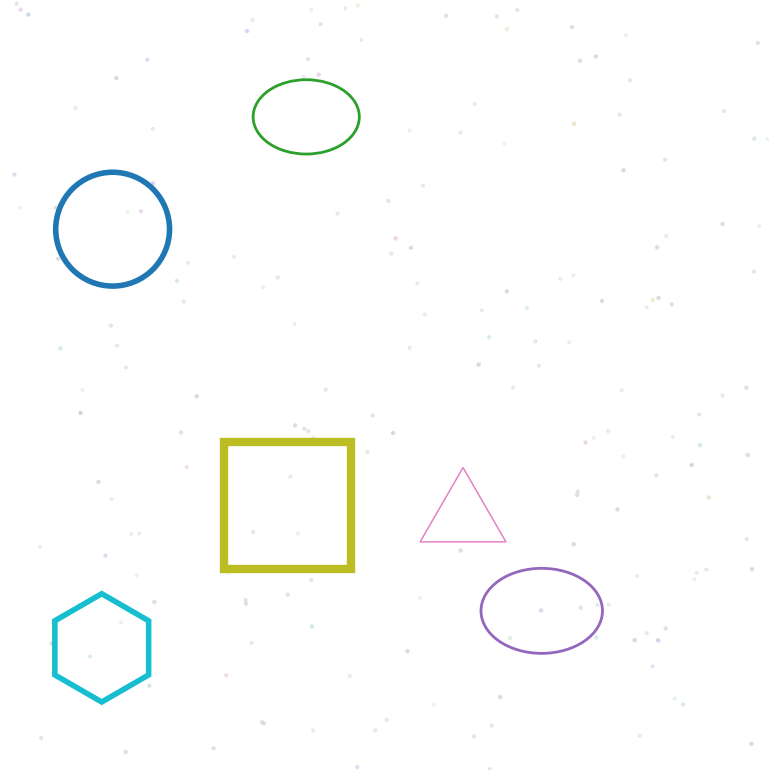[{"shape": "circle", "thickness": 2, "radius": 0.37, "center": [0.146, 0.702]}, {"shape": "oval", "thickness": 1, "radius": 0.34, "center": [0.398, 0.848]}, {"shape": "oval", "thickness": 1, "radius": 0.39, "center": [0.704, 0.207]}, {"shape": "triangle", "thickness": 0.5, "radius": 0.32, "center": [0.601, 0.328]}, {"shape": "square", "thickness": 3, "radius": 0.41, "center": [0.374, 0.344]}, {"shape": "hexagon", "thickness": 2, "radius": 0.35, "center": [0.132, 0.159]}]